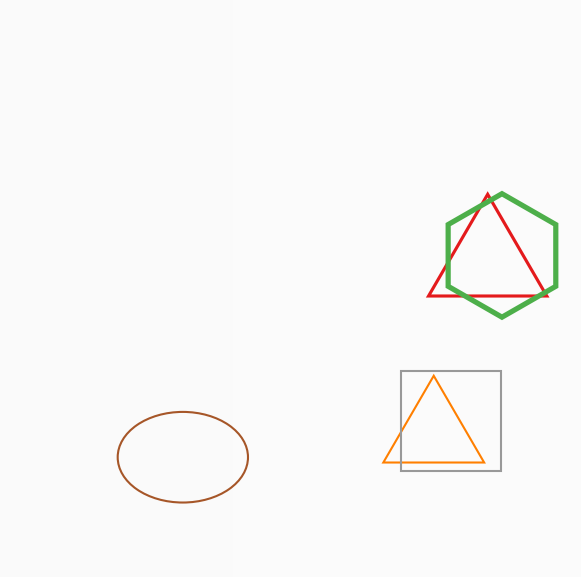[{"shape": "triangle", "thickness": 1.5, "radius": 0.59, "center": [0.839, 0.545]}, {"shape": "hexagon", "thickness": 2.5, "radius": 0.53, "center": [0.864, 0.557]}, {"shape": "triangle", "thickness": 1, "radius": 0.5, "center": [0.746, 0.248]}, {"shape": "oval", "thickness": 1, "radius": 0.56, "center": [0.315, 0.207]}, {"shape": "square", "thickness": 1, "radius": 0.43, "center": [0.776, 0.27]}]